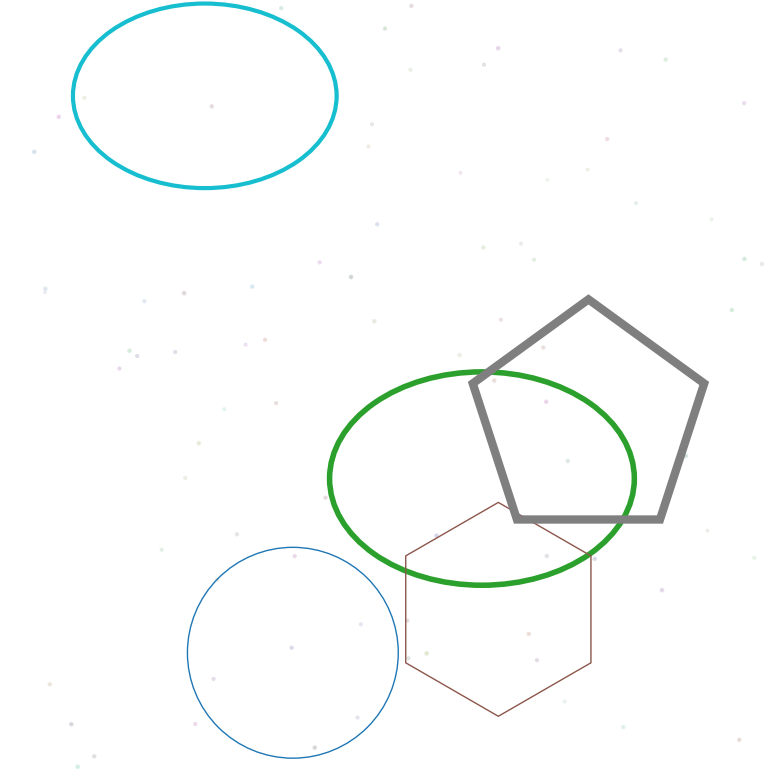[{"shape": "circle", "thickness": 0.5, "radius": 0.68, "center": [0.38, 0.152]}, {"shape": "oval", "thickness": 2, "radius": 0.99, "center": [0.626, 0.378]}, {"shape": "hexagon", "thickness": 0.5, "radius": 0.69, "center": [0.647, 0.209]}, {"shape": "pentagon", "thickness": 3, "radius": 0.79, "center": [0.764, 0.453]}, {"shape": "oval", "thickness": 1.5, "radius": 0.86, "center": [0.266, 0.876]}]